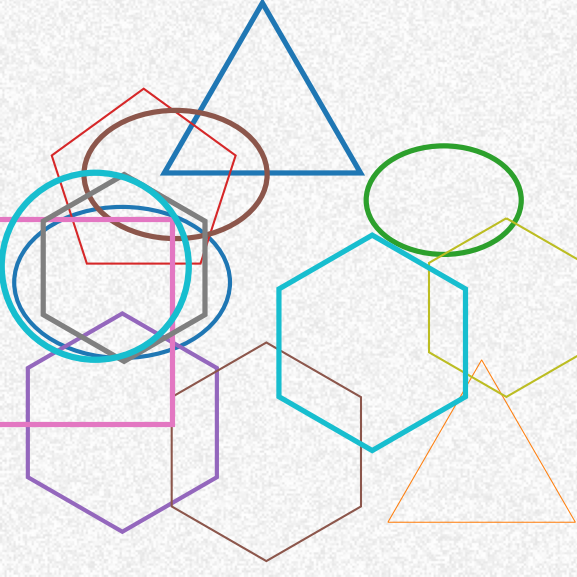[{"shape": "oval", "thickness": 2, "radius": 0.93, "center": [0.211, 0.51]}, {"shape": "triangle", "thickness": 2.5, "radius": 0.98, "center": [0.454, 0.798]}, {"shape": "triangle", "thickness": 0.5, "radius": 0.94, "center": [0.834, 0.189]}, {"shape": "oval", "thickness": 2.5, "radius": 0.67, "center": [0.768, 0.653]}, {"shape": "pentagon", "thickness": 1, "radius": 0.84, "center": [0.249, 0.678]}, {"shape": "hexagon", "thickness": 2, "radius": 0.94, "center": [0.212, 0.267]}, {"shape": "oval", "thickness": 2.5, "radius": 0.79, "center": [0.304, 0.697]}, {"shape": "hexagon", "thickness": 1, "radius": 0.95, "center": [0.461, 0.217]}, {"shape": "square", "thickness": 2.5, "radius": 0.89, "center": [0.12, 0.442]}, {"shape": "hexagon", "thickness": 2.5, "radius": 0.81, "center": [0.215, 0.535]}, {"shape": "hexagon", "thickness": 1, "radius": 0.77, "center": [0.877, 0.467]}, {"shape": "circle", "thickness": 3, "radius": 0.81, "center": [0.165, 0.538]}, {"shape": "hexagon", "thickness": 2.5, "radius": 0.93, "center": [0.645, 0.405]}]